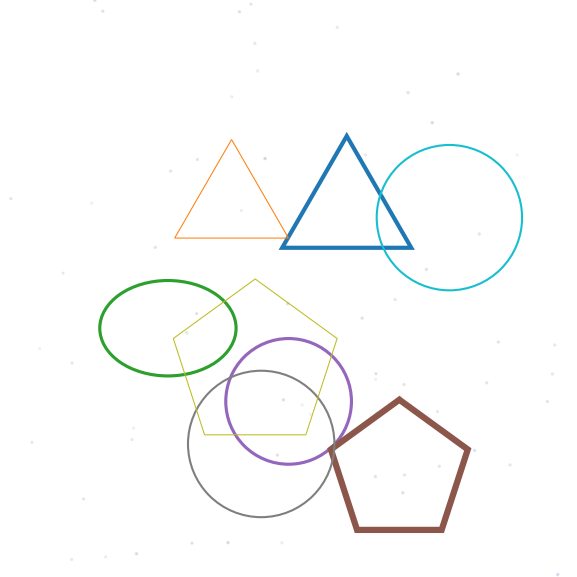[{"shape": "triangle", "thickness": 2, "radius": 0.65, "center": [0.6, 0.635]}, {"shape": "triangle", "thickness": 0.5, "radius": 0.57, "center": [0.401, 0.644]}, {"shape": "oval", "thickness": 1.5, "radius": 0.59, "center": [0.291, 0.431]}, {"shape": "circle", "thickness": 1.5, "radius": 0.54, "center": [0.5, 0.304]}, {"shape": "pentagon", "thickness": 3, "radius": 0.62, "center": [0.692, 0.182]}, {"shape": "circle", "thickness": 1, "radius": 0.63, "center": [0.452, 0.23]}, {"shape": "pentagon", "thickness": 0.5, "radius": 0.75, "center": [0.442, 0.367]}, {"shape": "circle", "thickness": 1, "radius": 0.63, "center": [0.778, 0.622]}]